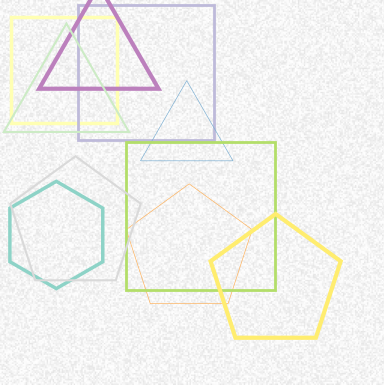[{"shape": "hexagon", "thickness": 2.5, "radius": 0.7, "center": [0.146, 0.39]}, {"shape": "square", "thickness": 2.5, "radius": 0.69, "center": [0.167, 0.817]}, {"shape": "square", "thickness": 2, "radius": 0.88, "center": [0.379, 0.811]}, {"shape": "triangle", "thickness": 0.5, "radius": 0.69, "center": [0.485, 0.652]}, {"shape": "pentagon", "thickness": 0.5, "radius": 0.86, "center": [0.491, 0.35]}, {"shape": "square", "thickness": 2, "radius": 0.96, "center": [0.521, 0.438]}, {"shape": "pentagon", "thickness": 1.5, "radius": 0.89, "center": [0.196, 0.416]}, {"shape": "triangle", "thickness": 3, "radius": 0.9, "center": [0.257, 0.859]}, {"shape": "triangle", "thickness": 1.5, "radius": 0.94, "center": [0.173, 0.751]}, {"shape": "pentagon", "thickness": 3, "radius": 0.89, "center": [0.716, 0.267]}]